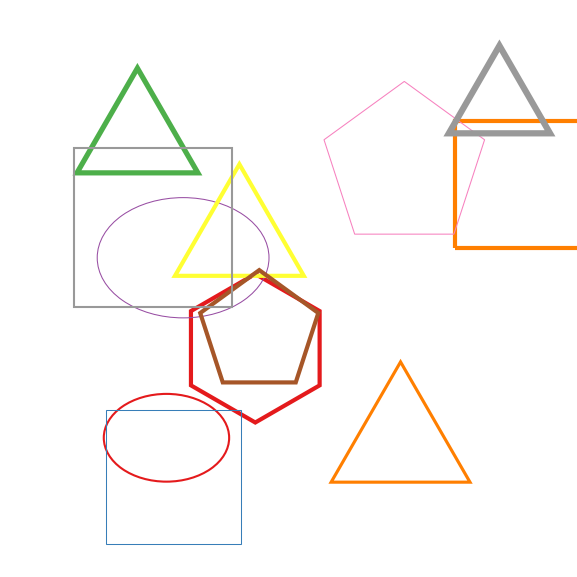[{"shape": "hexagon", "thickness": 2, "radius": 0.64, "center": [0.442, 0.396]}, {"shape": "oval", "thickness": 1, "radius": 0.54, "center": [0.288, 0.241]}, {"shape": "square", "thickness": 0.5, "radius": 0.58, "center": [0.301, 0.173]}, {"shape": "triangle", "thickness": 2.5, "radius": 0.6, "center": [0.238, 0.76]}, {"shape": "oval", "thickness": 0.5, "radius": 0.74, "center": [0.317, 0.553]}, {"shape": "square", "thickness": 2, "radius": 0.55, "center": [0.897, 0.68]}, {"shape": "triangle", "thickness": 1.5, "radius": 0.69, "center": [0.694, 0.234]}, {"shape": "triangle", "thickness": 2, "radius": 0.64, "center": [0.415, 0.586]}, {"shape": "pentagon", "thickness": 2, "radius": 0.54, "center": [0.449, 0.424]}, {"shape": "pentagon", "thickness": 0.5, "radius": 0.73, "center": [0.7, 0.712]}, {"shape": "square", "thickness": 1, "radius": 0.69, "center": [0.265, 0.605]}, {"shape": "triangle", "thickness": 3, "radius": 0.51, "center": [0.865, 0.819]}]